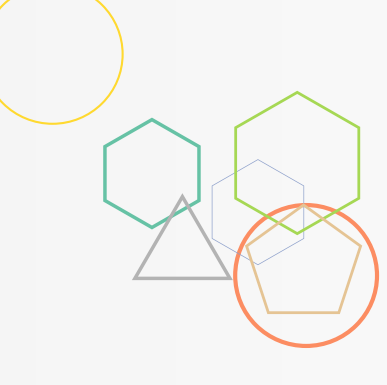[{"shape": "hexagon", "thickness": 2.5, "radius": 0.7, "center": [0.392, 0.549]}, {"shape": "circle", "thickness": 3, "radius": 0.92, "center": [0.79, 0.284]}, {"shape": "hexagon", "thickness": 0.5, "radius": 0.68, "center": [0.666, 0.449]}, {"shape": "hexagon", "thickness": 2, "radius": 0.92, "center": [0.767, 0.577]}, {"shape": "circle", "thickness": 1.5, "radius": 0.9, "center": [0.136, 0.859]}, {"shape": "pentagon", "thickness": 2, "radius": 0.77, "center": [0.783, 0.313]}, {"shape": "triangle", "thickness": 2.5, "radius": 0.71, "center": [0.471, 0.348]}]